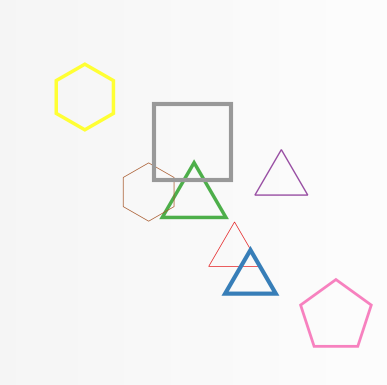[{"shape": "triangle", "thickness": 0.5, "radius": 0.39, "center": [0.605, 0.346]}, {"shape": "triangle", "thickness": 3, "radius": 0.38, "center": [0.646, 0.275]}, {"shape": "triangle", "thickness": 2.5, "radius": 0.47, "center": [0.501, 0.483]}, {"shape": "triangle", "thickness": 1, "radius": 0.39, "center": [0.726, 0.533]}, {"shape": "hexagon", "thickness": 2.5, "radius": 0.43, "center": [0.219, 0.748]}, {"shape": "hexagon", "thickness": 0.5, "radius": 0.38, "center": [0.384, 0.501]}, {"shape": "pentagon", "thickness": 2, "radius": 0.48, "center": [0.867, 0.178]}, {"shape": "square", "thickness": 3, "radius": 0.49, "center": [0.497, 0.631]}]